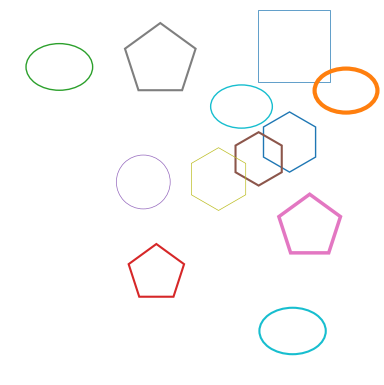[{"shape": "hexagon", "thickness": 1, "radius": 0.39, "center": [0.752, 0.631]}, {"shape": "square", "thickness": 0.5, "radius": 0.47, "center": [0.765, 0.88]}, {"shape": "oval", "thickness": 3, "radius": 0.41, "center": [0.899, 0.765]}, {"shape": "oval", "thickness": 1, "radius": 0.43, "center": [0.154, 0.826]}, {"shape": "pentagon", "thickness": 1.5, "radius": 0.38, "center": [0.406, 0.291]}, {"shape": "circle", "thickness": 0.5, "radius": 0.35, "center": [0.372, 0.527]}, {"shape": "hexagon", "thickness": 1.5, "radius": 0.35, "center": [0.672, 0.587]}, {"shape": "pentagon", "thickness": 2.5, "radius": 0.42, "center": [0.804, 0.411]}, {"shape": "pentagon", "thickness": 1.5, "radius": 0.48, "center": [0.416, 0.844]}, {"shape": "hexagon", "thickness": 0.5, "radius": 0.41, "center": [0.568, 0.535]}, {"shape": "oval", "thickness": 1.5, "radius": 0.43, "center": [0.76, 0.14]}, {"shape": "oval", "thickness": 1, "radius": 0.4, "center": [0.627, 0.723]}]